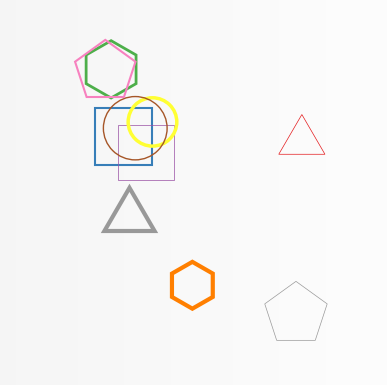[{"shape": "triangle", "thickness": 0.5, "radius": 0.34, "center": [0.779, 0.634]}, {"shape": "square", "thickness": 1.5, "radius": 0.37, "center": [0.318, 0.645]}, {"shape": "hexagon", "thickness": 2, "radius": 0.37, "center": [0.287, 0.82]}, {"shape": "square", "thickness": 0.5, "radius": 0.36, "center": [0.376, 0.605]}, {"shape": "hexagon", "thickness": 3, "radius": 0.3, "center": [0.496, 0.259]}, {"shape": "circle", "thickness": 2.5, "radius": 0.31, "center": [0.393, 0.683]}, {"shape": "circle", "thickness": 1, "radius": 0.41, "center": [0.349, 0.667]}, {"shape": "pentagon", "thickness": 1.5, "radius": 0.41, "center": [0.272, 0.814]}, {"shape": "triangle", "thickness": 3, "radius": 0.37, "center": [0.334, 0.437]}, {"shape": "pentagon", "thickness": 0.5, "radius": 0.42, "center": [0.764, 0.185]}]